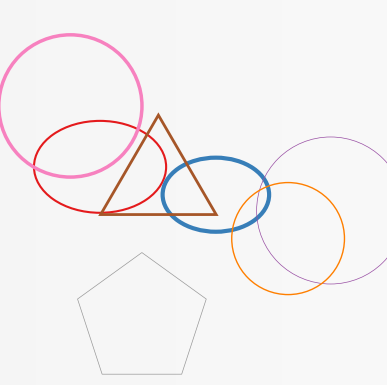[{"shape": "oval", "thickness": 1.5, "radius": 0.85, "center": [0.258, 0.567]}, {"shape": "oval", "thickness": 3, "radius": 0.69, "center": [0.557, 0.494]}, {"shape": "circle", "thickness": 0.5, "radius": 0.95, "center": [0.853, 0.453]}, {"shape": "circle", "thickness": 1, "radius": 0.73, "center": [0.743, 0.38]}, {"shape": "triangle", "thickness": 2, "radius": 0.86, "center": [0.409, 0.529]}, {"shape": "circle", "thickness": 2.5, "radius": 0.92, "center": [0.182, 0.725]}, {"shape": "pentagon", "thickness": 0.5, "radius": 0.87, "center": [0.366, 0.169]}]